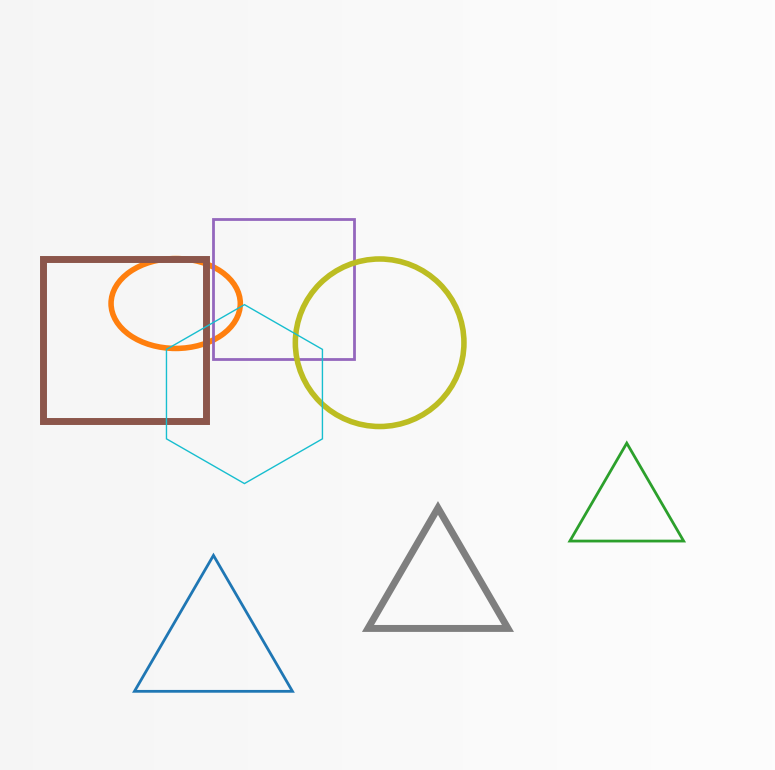[{"shape": "triangle", "thickness": 1, "radius": 0.59, "center": [0.275, 0.161]}, {"shape": "oval", "thickness": 2, "radius": 0.42, "center": [0.227, 0.606]}, {"shape": "triangle", "thickness": 1, "radius": 0.42, "center": [0.809, 0.34]}, {"shape": "square", "thickness": 1, "radius": 0.45, "center": [0.366, 0.624]}, {"shape": "square", "thickness": 2.5, "radius": 0.52, "center": [0.16, 0.558]}, {"shape": "triangle", "thickness": 2.5, "radius": 0.52, "center": [0.565, 0.236]}, {"shape": "circle", "thickness": 2, "radius": 0.54, "center": [0.49, 0.555]}, {"shape": "hexagon", "thickness": 0.5, "radius": 0.58, "center": [0.315, 0.488]}]